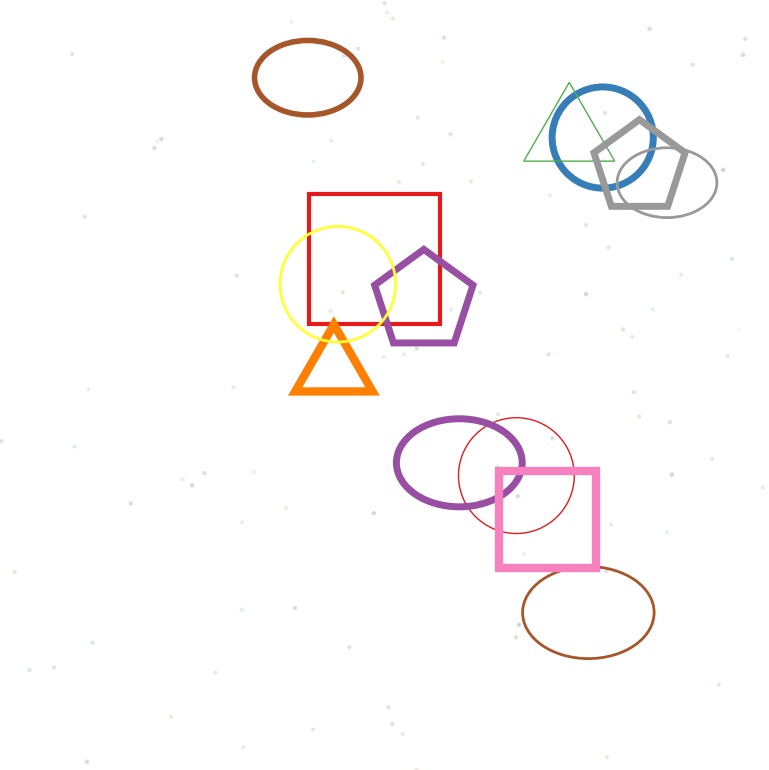[{"shape": "circle", "thickness": 0.5, "radius": 0.38, "center": [0.671, 0.382]}, {"shape": "square", "thickness": 1.5, "radius": 0.42, "center": [0.486, 0.664]}, {"shape": "circle", "thickness": 2.5, "radius": 0.33, "center": [0.783, 0.821]}, {"shape": "triangle", "thickness": 0.5, "radius": 0.34, "center": [0.739, 0.825]}, {"shape": "pentagon", "thickness": 2.5, "radius": 0.34, "center": [0.55, 0.609]}, {"shape": "oval", "thickness": 2.5, "radius": 0.41, "center": [0.596, 0.399]}, {"shape": "triangle", "thickness": 3, "radius": 0.29, "center": [0.434, 0.521]}, {"shape": "circle", "thickness": 1, "radius": 0.38, "center": [0.439, 0.631]}, {"shape": "oval", "thickness": 2, "radius": 0.35, "center": [0.4, 0.899]}, {"shape": "oval", "thickness": 1, "radius": 0.43, "center": [0.764, 0.204]}, {"shape": "square", "thickness": 3, "radius": 0.31, "center": [0.711, 0.325]}, {"shape": "pentagon", "thickness": 2.5, "radius": 0.31, "center": [0.831, 0.782]}, {"shape": "oval", "thickness": 1, "radius": 0.32, "center": [0.866, 0.763]}]